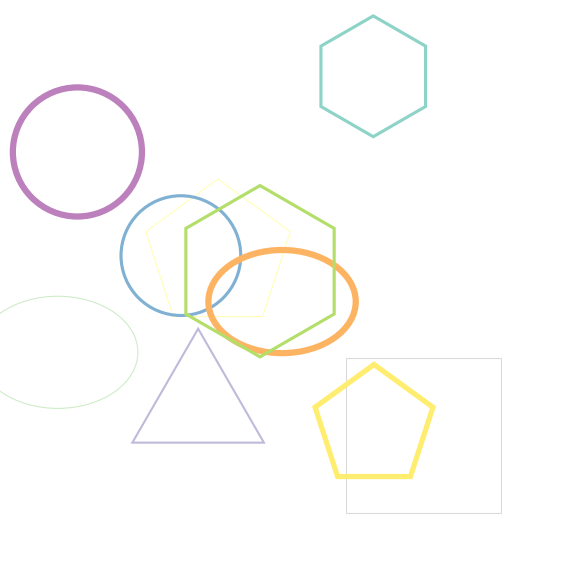[{"shape": "hexagon", "thickness": 1.5, "radius": 0.52, "center": [0.646, 0.867]}, {"shape": "pentagon", "thickness": 0.5, "radius": 0.66, "center": [0.377, 0.557]}, {"shape": "triangle", "thickness": 1, "radius": 0.66, "center": [0.343, 0.298]}, {"shape": "circle", "thickness": 1.5, "radius": 0.52, "center": [0.313, 0.557]}, {"shape": "oval", "thickness": 3, "radius": 0.64, "center": [0.488, 0.477]}, {"shape": "hexagon", "thickness": 1.5, "radius": 0.74, "center": [0.45, 0.529]}, {"shape": "square", "thickness": 0.5, "radius": 0.67, "center": [0.733, 0.245]}, {"shape": "circle", "thickness": 3, "radius": 0.56, "center": [0.134, 0.736]}, {"shape": "oval", "thickness": 0.5, "radius": 0.69, "center": [0.1, 0.389]}, {"shape": "pentagon", "thickness": 2.5, "radius": 0.54, "center": [0.648, 0.261]}]